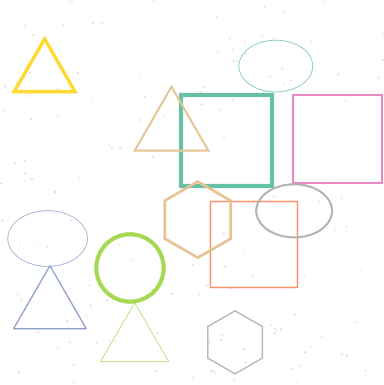[{"shape": "square", "thickness": 3, "radius": 0.59, "center": [0.588, 0.635]}, {"shape": "oval", "thickness": 0.5, "radius": 0.48, "center": [0.716, 0.828]}, {"shape": "square", "thickness": 1, "radius": 0.56, "center": [0.658, 0.366]}, {"shape": "triangle", "thickness": 1, "radius": 0.55, "center": [0.13, 0.201]}, {"shape": "oval", "thickness": 0.5, "radius": 0.52, "center": [0.124, 0.38]}, {"shape": "square", "thickness": 1.5, "radius": 0.58, "center": [0.877, 0.639]}, {"shape": "triangle", "thickness": 0.5, "radius": 0.51, "center": [0.35, 0.112]}, {"shape": "circle", "thickness": 3, "radius": 0.44, "center": [0.338, 0.304]}, {"shape": "triangle", "thickness": 2.5, "radius": 0.46, "center": [0.116, 0.808]}, {"shape": "triangle", "thickness": 1.5, "radius": 0.55, "center": [0.445, 0.664]}, {"shape": "hexagon", "thickness": 2, "radius": 0.49, "center": [0.514, 0.429]}, {"shape": "hexagon", "thickness": 1, "radius": 0.41, "center": [0.611, 0.111]}, {"shape": "oval", "thickness": 1.5, "radius": 0.49, "center": [0.764, 0.452]}]